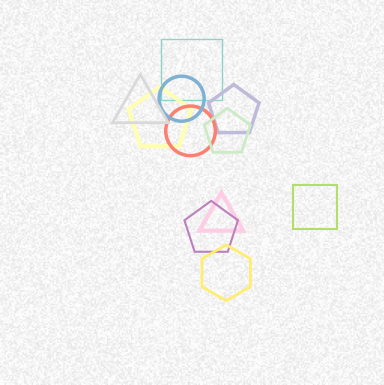[{"shape": "square", "thickness": 1, "radius": 0.4, "center": [0.497, 0.82]}, {"shape": "pentagon", "thickness": 3, "radius": 0.43, "center": [0.415, 0.689]}, {"shape": "pentagon", "thickness": 2.5, "radius": 0.34, "center": [0.607, 0.711]}, {"shape": "circle", "thickness": 2.5, "radius": 0.32, "center": [0.495, 0.66]}, {"shape": "circle", "thickness": 2.5, "radius": 0.29, "center": [0.472, 0.744]}, {"shape": "square", "thickness": 1.5, "radius": 0.29, "center": [0.819, 0.463]}, {"shape": "triangle", "thickness": 3, "radius": 0.33, "center": [0.575, 0.434]}, {"shape": "triangle", "thickness": 2, "radius": 0.42, "center": [0.364, 0.723]}, {"shape": "pentagon", "thickness": 1.5, "radius": 0.37, "center": [0.549, 0.405]}, {"shape": "pentagon", "thickness": 2, "radius": 0.32, "center": [0.59, 0.656]}, {"shape": "hexagon", "thickness": 2, "radius": 0.36, "center": [0.587, 0.292]}]